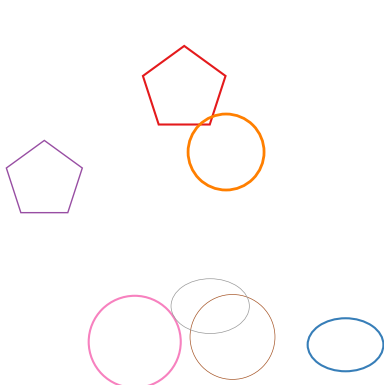[{"shape": "pentagon", "thickness": 1.5, "radius": 0.56, "center": [0.479, 0.768]}, {"shape": "oval", "thickness": 1.5, "radius": 0.49, "center": [0.897, 0.105]}, {"shape": "pentagon", "thickness": 1, "radius": 0.52, "center": [0.115, 0.532]}, {"shape": "circle", "thickness": 2, "radius": 0.49, "center": [0.587, 0.605]}, {"shape": "circle", "thickness": 0.5, "radius": 0.55, "center": [0.604, 0.125]}, {"shape": "circle", "thickness": 1.5, "radius": 0.6, "center": [0.35, 0.112]}, {"shape": "oval", "thickness": 0.5, "radius": 0.51, "center": [0.546, 0.205]}]